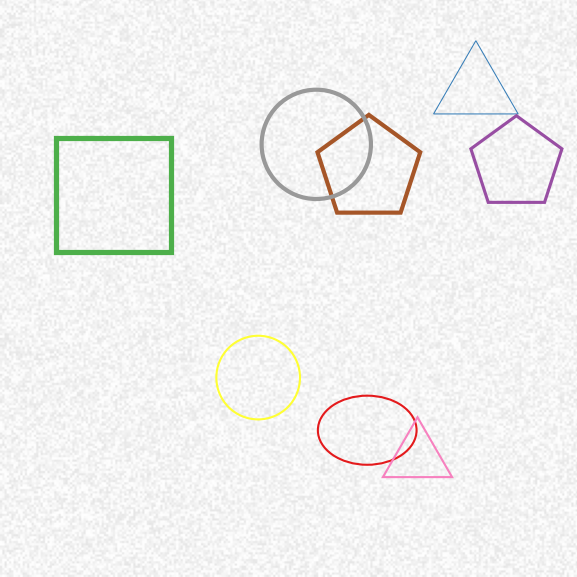[{"shape": "oval", "thickness": 1, "radius": 0.43, "center": [0.636, 0.254]}, {"shape": "triangle", "thickness": 0.5, "radius": 0.42, "center": [0.824, 0.844]}, {"shape": "square", "thickness": 2.5, "radius": 0.5, "center": [0.197, 0.661]}, {"shape": "pentagon", "thickness": 1.5, "radius": 0.41, "center": [0.894, 0.716]}, {"shape": "circle", "thickness": 1, "radius": 0.36, "center": [0.447, 0.345]}, {"shape": "pentagon", "thickness": 2, "radius": 0.47, "center": [0.639, 0.707]}, {"shape": "triangle", "thickness": 1, "radius": 0.35, "center": [0.723, 0.208]}, {"shape": "circle", "thickness": 2, "radius": 0.47, "center": [0.548, 0.749]}]